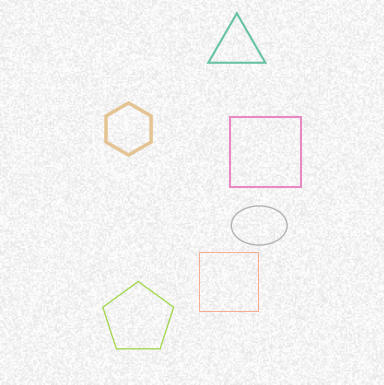[{"shape": "triangle", "thickness": 1.5, "radius": 0.43, "center": [0.615, 0.88]}, {"shape": "square", "thickness": 0.5, "radius": 0.38, "center": [0.595, 0.269]}, {"shape": "square", "thickness": 1.5, "radius": 0.46, "center": [0.69, 0.605]}, {"shape": "pentagon", "thickness": 1, "radius": 0.48, "center": [0.359, 0.172]}, {"shape": "hexagon", "thickness": 2.5, "radius": 0.34, "center": [0.334, 0.665]}, {"shape": "oval", "thickness": 1, "radius": 0.36, "center": [0.673, 0.414]}]